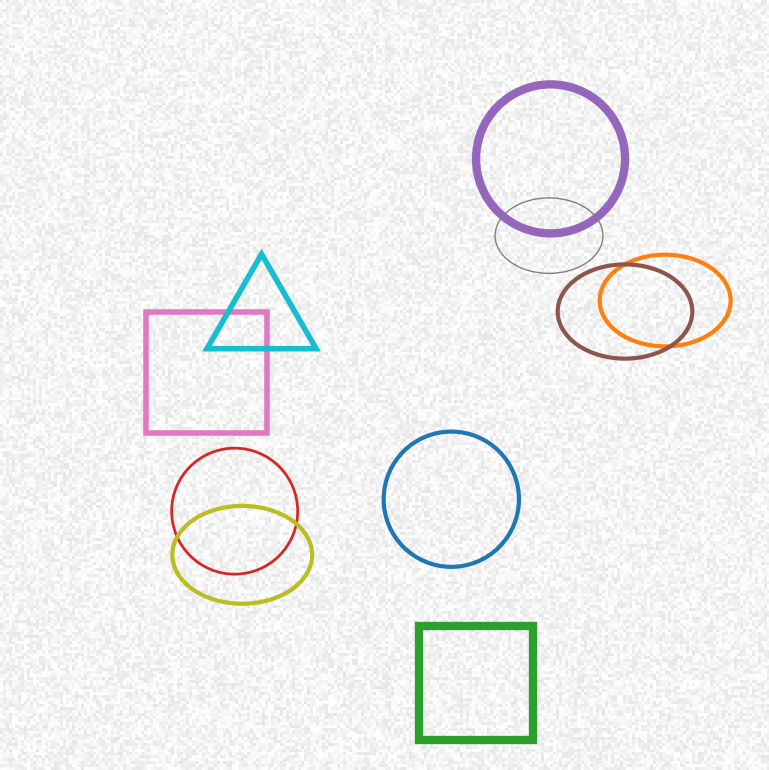[{"shape": "circle", "thickness": 1.5, "radius": 0.44, "center": [0.586, 0.352]}, {"shape": "oval", "thickness": 1.5, "radius": 0.43, "center": [0.864, 0.61]}, {"shape": "square", "thickness": 3, "radius": 0.37, "center": [0.618, 0.113]}, {"shape": "circle", "thickness": 1, "radius": 0.41, "center": [0.305, 0.336]}, {"shape": "circle", "thickness": 3, "radius": 0.48, "center": [0.715, 0.794]}, {"shape": "oval", "thickness": 1.5, "radius": 0.44, "center": [0.812, 0.595]}, {"shape": "square", "thickness": 2, "radius": 0.39, "center": [0.268, 0.517]}, {"shape": "oval", "thickness": 0.5, "radius": 0.35, "center": [0.713, 0.694]}, {"shape": "oval", "thickness": 1.5, "radius": 0.45, "center": [0.315, 0.279]}, {"shape": "triangle", "thickness": 2, "radius": 0.41, "center": [0.34, 0.588]}]